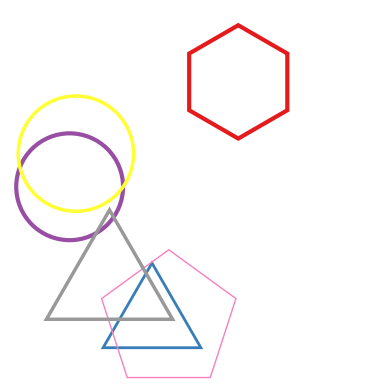[{"shape": "hexagon", "thickness": 3, "radius": 0.74, "center": [0.619, 0.787]}, {"shape": "triangle", "thickness": 2, "radius": 0.73, "center": [0.395, 0.17]}, {"shape": "circle", "thickness": 3, "radius": 0.69, "center": [0.181, 0.515]}, {"shape": "circle", "thickness": 2.5, "radius": 0.75, "center": [0.197, 0.601]}, {"shape": "pentagon", "thickness": 1, "radius": 0.92, "center": [0.438, 0.168]}, {"shape": "triangle", "thickness": 2.5, "radius": 0.95, "center": [0.284, 0.265]}]